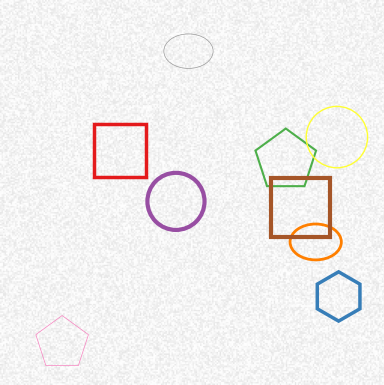[{"shape": "square", "thickness": 2.5, "radius": 0.34, "center": [0.312, 0.609]}, {"shape": "hexagon", "thickness": 2.5, "radius": 0.32, "center": [0.879, 0.23]}, {"shape": "pentagon", "thickness": 1.5, "radius": 0.41, "center": [0.742, 0.583]}, {"shape": "circle", "thickness": 3, "radius": 0.37, "center": [0.457, 0.477]}, {"shape": "oval", "thickness": 2, "radius": 0.33, "center": [0.82, 0.372]}, {"shape": "circle", "thickness": 1, "radius": 0.4, "center": [0.875, 0.644]}, {"shape": "square", "thickness": 3, "radius": 0.38, "center": [0.781, 0.46]}, {"shape": "pentagon", "thickness": 0.5, "radius": 0.36, "center": [0.161, 0.109]}, {"shape": "oval", "thickness": 0.5, "radius": 0.32, "center": [0.49, 0.867]}]